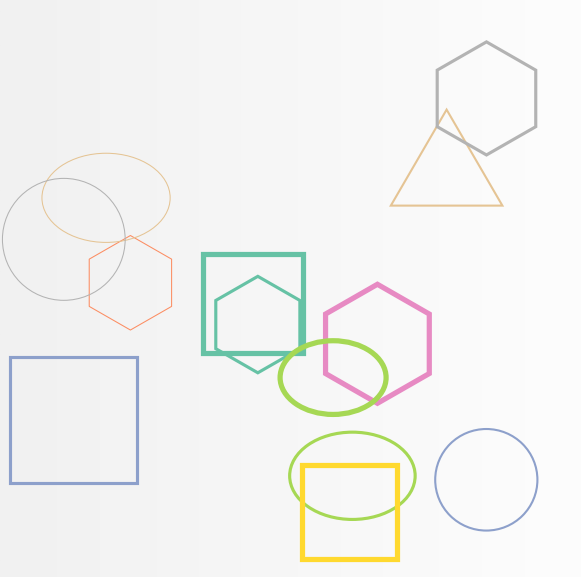[{"shape": "hexagon", "thickness": 1.5, "radius": 0.42, "center": [0.444, 0.437]}, {"shape": "square", "thickness": 2.5, "radius": 0.43, "center": [0.436, 0.473]}, {"shape": "hexagon", "thickness": 0.5, "radius": 0.41, "center": [0.224, 0.509]}, {"shape": "square", "thickness": 1.5, "radius": 0.55, "center": [0.126, 0.272]}, {"shape": "circle", "thickness": 1, "radius": 0.44, "center": [0.837, 0.168]}, {"shape": "hexagon", "thickness": 2.5, "radius": 0.52, "center": [0.649, 0.404]}, {"shape": "oval", "thickness": 1.5, "radius": 0.54, "center": [0.606, 0.175]}, {"shape": "oval", "thickness": 2.5, "radius": 0.46, "center": [0.573, 0.345]}, {"shape": "square", "thickness": 2.5, "radius": 0.41, "center": [0.601, 0.113]}, {"shape": "triangle", "thickness": 1, "radius": 0.55, "center": [0.768, 0.699]}, {"shape": "oval", "thickness": 0.5, "radius": 0.55, "center": [0.182, 0.657]}, {"shape": "circle", "thickness": 0.5, "radius": 0.53, "center": [0.11, 0.585]}, {"shape": "hexagon", "thickness": 1.5, "radius": 0.49, "center": [0.837, 0.829]}]